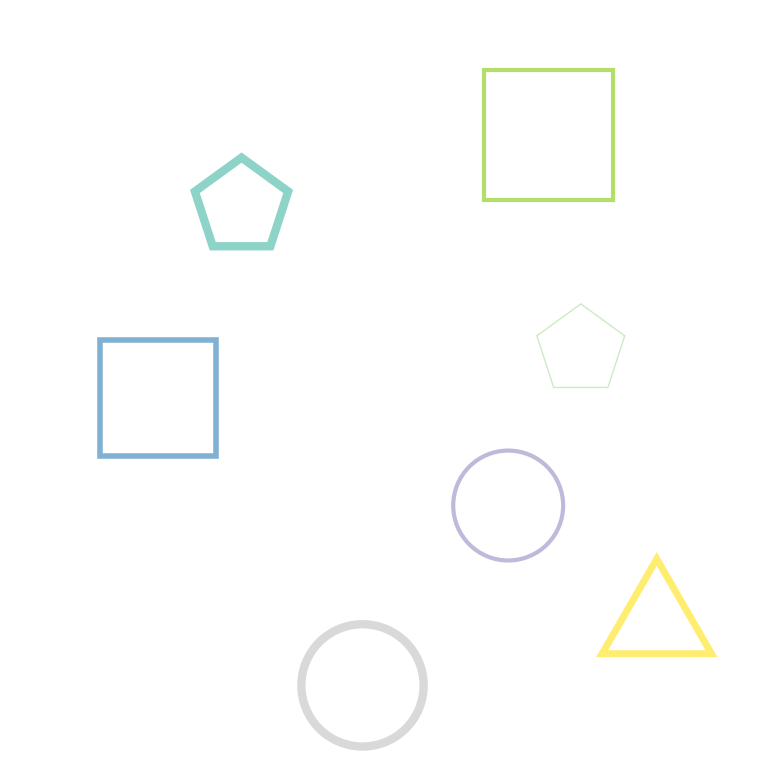[{"shape": "pentagon", "thickness": 3, "radius": 0.32, "center": [0.314, 0.732]}, {"shape": "circle", "thickness": 1.5, "radius": 0.36, "center": [0.66, 0.343]}, {"shape": "square", "thickness": 2, "radius": 0.38, "center": [0.205, 0.484]}, {"shape": "square", "thickness": 1.5, "radius": 0.42, "center": [0.712, 0.825]}, {"shape": "circle", "thickness": 3, "radius": 0.4, "center": [0.471, 0.11]}, {"shape": "pentagon", "thickness": 0.5, "radius": 0.3, "center": [0.754, 0.545]}, {"shape": "triangle", "thickness": 2.5, "radius": 0.41, "center": [0.853, 0.192]}]